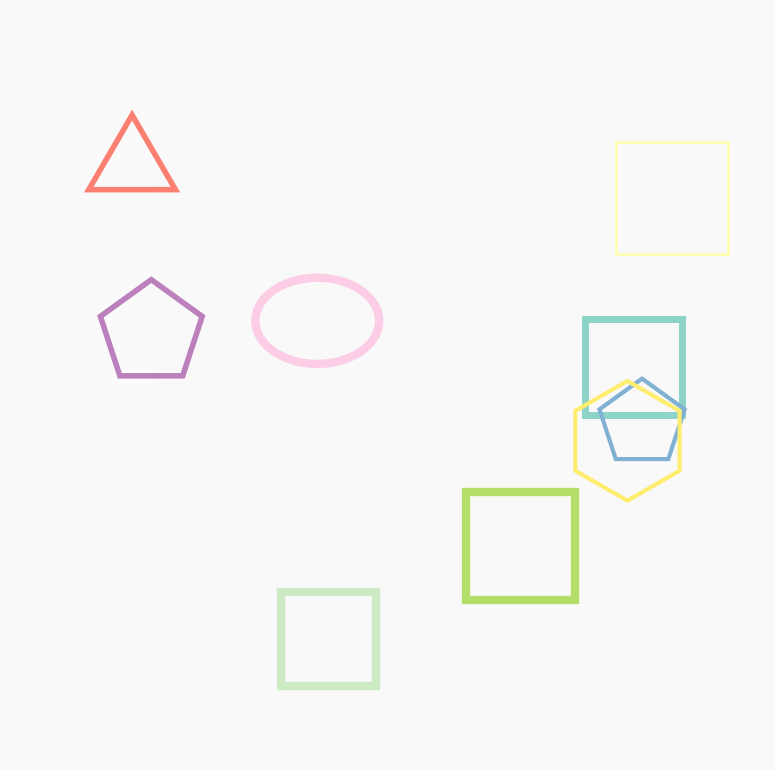[{"shape": "square", "thickness": 2.5, "radius": 0.31, "center": [0.818, 0.523]}, {"shape": "square", "thickness": 1, "radius": 0.36, "center": [0.867, 0.743]}, {"shape": "triangle", "thickness": 2, "radius": 0.32, "center": [0.17, 0.786]}, {"shape": "pentagon", "thickness": 1.5, "radius": 0.29, "center": [0.828, 0.451]}, {"shape": "square", "thickness": 3, "radius": 0.35, "center": [0.672, 0.291]}, {"shape": "oval", "thickness": 3, "radius": 0.4, "center": [0.409, 0.583]}, {"shape": "pentagon", "thickness": 2, "radius": 0.35, "center": [0.195, 0.568]}, {"shape": "square", "thickness": 3, "radius": 0.31, "center": [0.424, 0.17]}, {"shape": "hexagon", "thickness": 1.5, "radius": 0.39, "center": [0.81, 0.428]}]